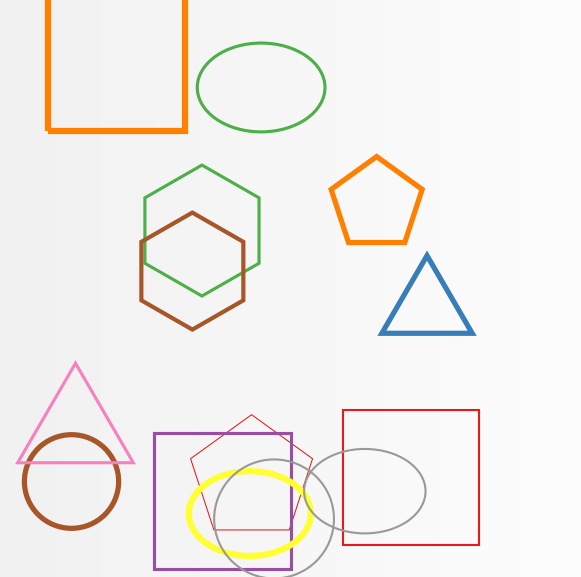[{"shape": "pentagon", "thickness": 0.5, "radius": 0.55, "center": [0.433, 0.171]}, {"shape": "square", "thickness": 1, "radius": 0.59, "center": [0.707, 0.173]}, {"shape": "triangle", "thickness": 2.5, "radius": 0.45, "center": [0.735, 0.467]}, {"shape": "oval", "thickness": 1.5, "radius": 0.55, "center": [0.449, 0.848]}, {"shape": "hexagon", "thickness": 1.5, "radius": 0.57, "center": [0.347, 0.6]}, {"shape": "square", "thickness": 1.5, "radius": 0.59, "center": [0.383, 0.131]}, {"shape": "pentagon", "thickness": 2.5, "radius": 0.41, "center": [0.648, 0.646]}, {"shape": "square", "thickness": 3, "radius": 0.59, "center": [0.201, 0.889]}, {"shape": "oval", "thickness": 3, "radius": 0.52, "center": [0.43, 0.11]}, {"shape": "hexagon", "thickness": 2, "radius": 0.51, "center": [0.331, 0.53]}, {"shape": "circle", "thickness": 2.5, "radius": 0.41, "center": [0.123, 0.165]}, {"shape": "triangle", "thickness": 1.5, "radius": 0.57, "center": [0.13, 0.255]}, {"shape": "circle", "thickness": 1, "radius": 0.52, "center": [0.472, 0.101]}, {"shape": "oval", "thickness": 1, "radius": 0.52, "center": [0.628, 0.149]}]